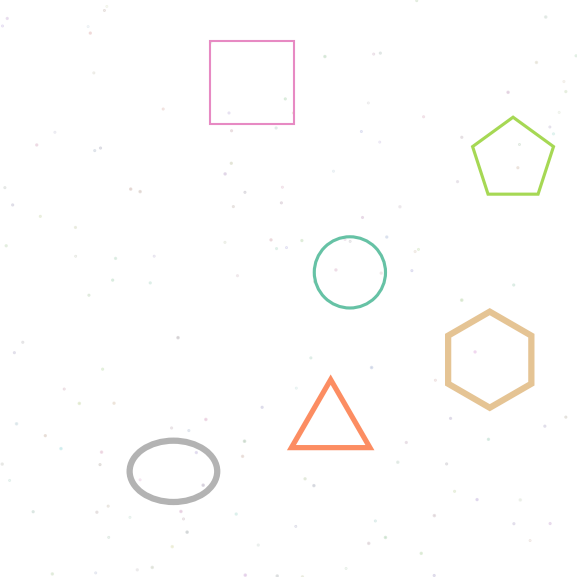[{"shape": "circle", "thickness": 1.5, "radius": 0.31, "center": [0.606, 0.527]}, {"shape": "triangle", "thickness": 2.5, "radius": 0.39, "center": [0.573, 0.263]}, {"shape": "square", "thickness": 1, "radius": 0.36, "center": [0.436, 0.856]}, {"shape": "pentagon", "thickness": 1.5, "radius": 0.37, "center": [0.888, 0.723]}, {"shape": "hexagon", "thickness": 3, "radius": 0.42, "center": [0.848, 0.376]}, {"shape": "oval", "thickness": 3, "radius": 0.38, "center": [0.3, 0.183]}]